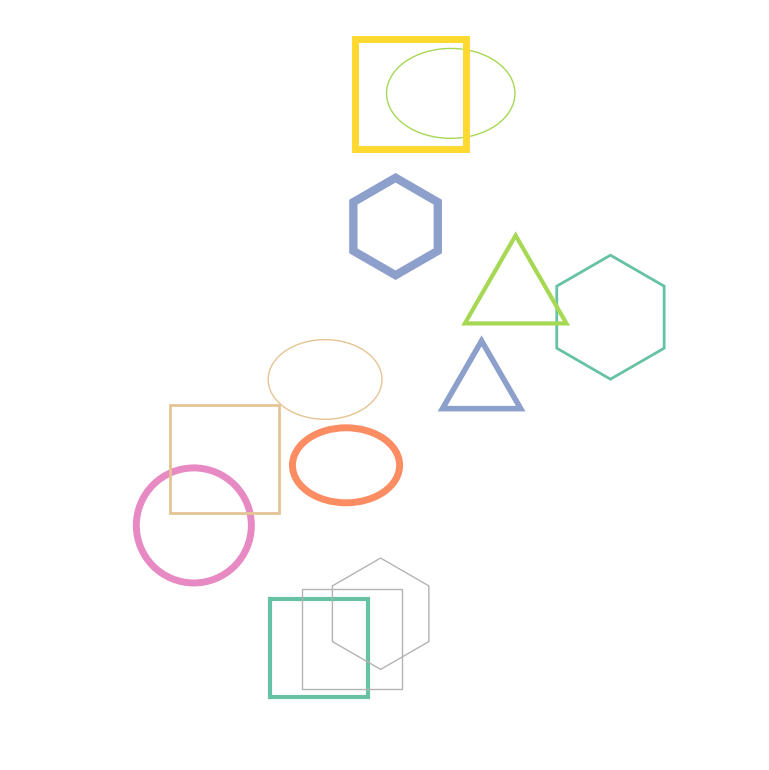[{"shape": "square", "thickness": 1.5, "radius": 0.32, "center": [0.415, 0.159]}, {"shape": "hexagon", "thickness": 1, "radius": 0.4, "center": [0.793, 0.588]}, {"shape": "oval", "thickness": 2.5, "radius": 0.35, "center": [0.449, 0.396]}, {"shape": "triangle", "thickness": 2, "radius": 0.29, "center": [0.625, 0.499]}, {"shape": "hexagon", "thickness": 3, "radius": 0.32, "center": [0.514, 0.706]}, {"shape": "circle", "thickness": 2.5, "radius": 0.37, "center": [0.252, 0.318]}, {"shape": "triangle", "thickness": 1.5, "radius": 0.38, "center": [0.67, 0.618]}, {"shape": "oval", "thickness": 0.5, "radius": 0.42, "center": [0.585, 0.879]}, {"shape": "square", "thickness": 2.5, "radius": 0.36, "center": [0.533, 0.878]}, {"shape": "oval", "thickness": 0.5, "radius": 0.37, "center": [0.422, 0.507]}, {"shape": "square", "thickness": 1, "radius": 0.35, "center": [0.292, 0.404]}, {"shape": "square", "thickness": 0.5, "radius": 0.32, "center": [0.457, 0.17]}, {"shape": "hexagon", "thickness": 0.5, "radius": 0.36, "center": [0.494, 0.203]}]